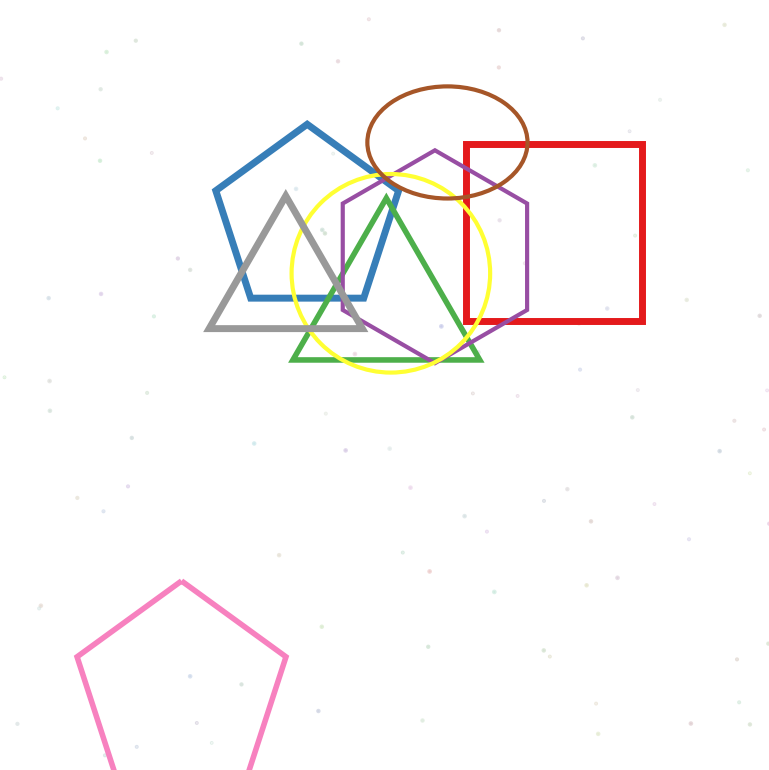[{"shape": "square", "thickness": 2.5, "radius": 0.57, "center": [0.719, 0.698]}, {"shape": "pentagon", "thickness": 2.5, "radius": 0.62, "center": [0.399, 0.714]}, {"shape": "triangle", "thickness": 2, "radius": 0.7, "center": [0.502, 0.603]}, {"shape": "hexagon", "thickness": 1.5, "radius": 0.69, "center": [0.565, 0.667]}, {"shape": "circle", "thickness": 1.5, "radius": 0.64, "center": [0.508, 0.645]}, {"shape": "oval", "thickness": 1.5, "radius": 0.52, "center": [0.581, 0.815]}, {"shape": "pentagon", "thickness": 2, "radius": 0.71, "center": [0.236, 0.103]}, {"shape": "triangle", "thickness": 2.5, "radius": 0.57, "center": [0.371, 0.631]}]